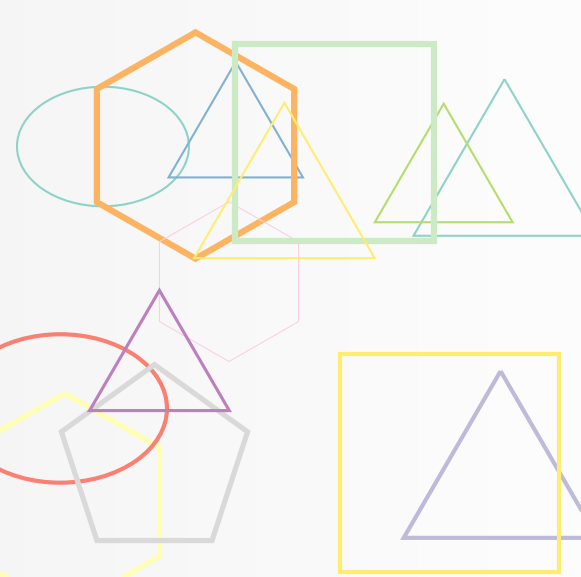[{"shape": "oval", "thickness": 1, "radius": 0.74, "center": [0.177, 0.745]}, {"shape": "triangle", "thickness": 1, "radius": 0.9, "center": [0.868, 0.681]}, {"shape": "hexagon", "thickness": 2.5, "radius": 0.94, "center": [0.112, 0.13]}, {"shape": "triangle", "thickness": 2, "radius": 0.96, "center": [0.861, 0.164]}, {"shape": "oval", "thickness": 2, "radius": 0.92, "center": [0.104, 0.292]}, {"shape": "triangle", "thickness": 1, "radius": 0.67, "center": [0.406, 0.759]}, {"shape": "hexagon", "thickness": 3, "radius": 0.98, "center": [0.336, 0.747]}, {"shape": "triangle", "thickness": 1, "radius": 0.68, "center": [0.763, 0.683]}, {"shape": "hexagon", "thickness": 0.5, "radius": 0.69, "center": [0.394, 0.511]}, {"shape": "pentagon", "thickness": 2.5, "radius": 0.84, "center": [0.266, 0.199]}, {"shape": "triangle", "thickness": 1.5, "radius": 0.69, "center": [0.274, 0.358]}, {"shape": "square", "thickness": 3, "radius": 0.85, "center": [0.576, 0.753]}, {"shape": "triangle", "thickness": 1, "radius": 0.9, "center": [0.489, 0.642]}, {"shape": "square", "thickness": 2, "radius": 0.94, "center": [0.773, 0.198]}]